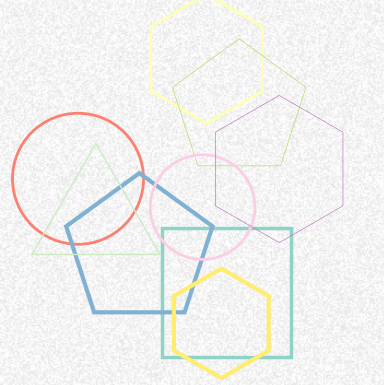[{"shape": "square", "thickness": 2.5, "radius": 0.83, "center": [0.588, 0.24]}, {"shape": "hexagon", "thickness": 2, "radius": 0.84, "center": [0.537, 0.847]}, {"shape": "circle", "thickness": 2, "radius": 0.85, "center": [0.203, 0.536]}, {"shape": "pentagon", "thickness": 3, "radius": 1.0, "center": [0.362, 0.35]}, {"shape": "pentagon", "thickness": 0.5, "radius": 0.91, "center": [0.621, 0.717]}, {"shape": "circle", "thickness": 2, "radius": 0.68, "center": [0.526, 0.462]}, {"shape": "hexagon", "thickness": 0.5, "radius": 0.96, "center": [0.725, 0.561]}, {"shape": "triangle", "thickness": 1, "radius": 0.96, "center": [0.249, 0.435]}, {"shape": "hexagon", "thickness": 3, "radius": 0.71, "center": [0.575, 0.16]}]